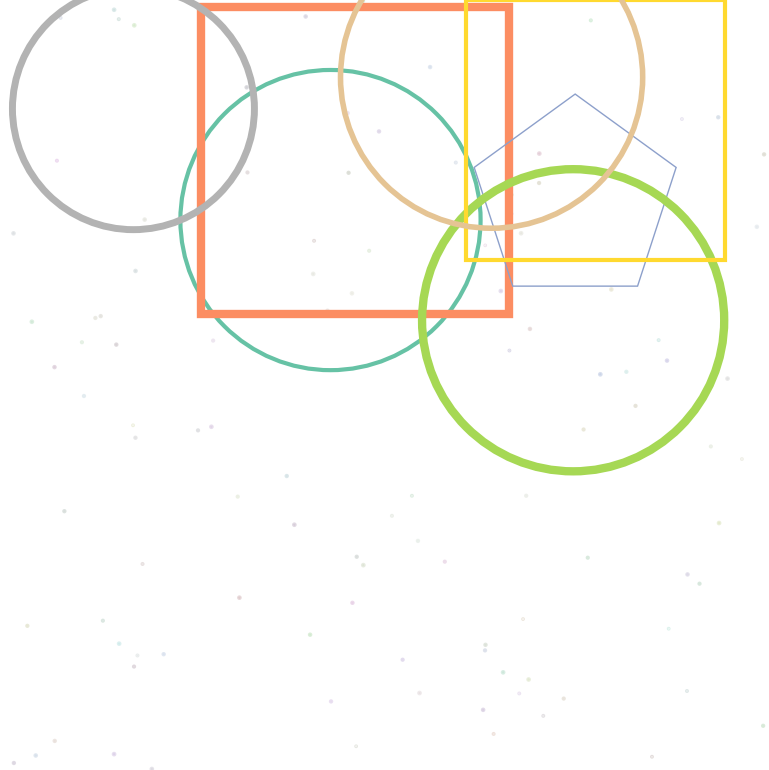[{"shape": "circle", "thickness": 1.5, "radius": 0.97, "center": [0.429, 0.714]}, {"shape": "square", "thickness": 3, "radius": 1.0, "center": [0.461, 0.791]}, {"shape": "pentagon", "thickness": 0.5, "radius": 0.69, "center": [0.747, 0.74]}, {"shape": "circle", "thickness": 3, "radius": 0.98, "center": [0.744, 0.584]}, {"shape": "square", "thickness": 1.5, "radius": 0.84, "center": [0.773, 0.831]}, {"shape": "circle", "thickness": 2, "radius": 0.98, "center": [0.638, 0.9]}, {"shape": "circle", "thickness": 2.5, "radius": 0.79, "center": [0.173, 0.859]}]